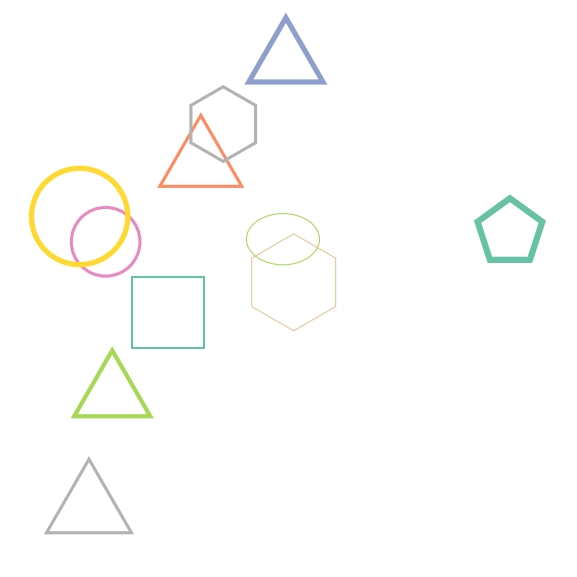[{"shape": "square", "thickness": 1, "radius": 0.31, "center": [0.291, 0.458]}, {"shape": "pentagon", "thickness": 3, "radius": 0.29, "center": [0.883, 0.597]}, {"shape": "triangle", "thickness": 1.5, "radius": 0.41, "center": [0.348, 0.717]}, {"shape": "triangle", "thickness": 2.5, "radius": 0.37, "center": [0.495, 0.894]}, {"shape": "circle", "thickness": 1.5, "radius": 0.3, "center": [0.183, 0.58]}, {"shape": "oval", "thickness": 0.5, "radius": 0.32, "center": [0.49, 0.585]}, {"shape": "triangle", "thickness": 2, "radius": 0.38, "center": [0.194, 0.316]}, {"shape": "circle", "thickness": 2.5, "radius": 0.42, "center": [0.138, 0.624]}, {"shape": "hexagon", "thickness": 0.5, "radius": 0.42, "center": [0.509, 0.51]}, {"shape": "hexagon", "thickness": 1.5, "radius": 0.32, "center": [0.387, 0.784]}, {"shape": "triangle", "thickness": 1.5, "radius": 0.42, "center": [0.154, 0.119]}]